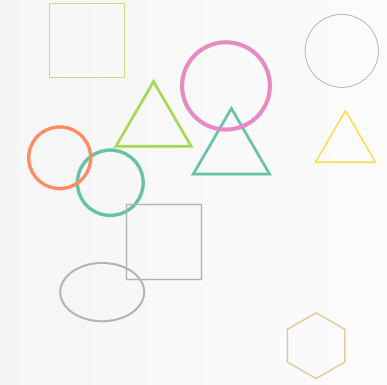[{"shape": "circle", "thickness": 2.5, "radius": 0.42, "center": [0.285, 0.525]}, {"shape": "triangle", "thickness": 2, "radius": 0.57, "center": [0.597, 0.605]}, {"shape": "circle", "thickness": 2.5, "radius": 0.4, "center": [0.154, 0.59]}, {"shape": "circle", "thickness": 0.5, "radius": 0.47, "center": [0.882, 0.868]}, {"shape": "circle", "thickness": 3, "radius": 0.57, "center": [0.583, 0.777]}, {"shape": "square", "thickness": 0.5, "radius": 0.48, "center": [0.224, 0.896]}, {"shape": "triangle", "thickness": 2, "radius": 0.56, "center": [0.396, 0.676]}, {"shape": "triangle", "thickness": 1, "radius": 0.45, "center": [0.891, 0.623]}, {"shape": "hexagon", "thickness": 1, "radius": 0.43, "center": [0.816, 0.102]}, {"shape": "square", "thickness": 1, "radius": 0.48, "center": [0.422, 0.372]}, {"shape": "oval", "thickness": 1.5, "radius": 0.54, "center": [0.264, 0.241]}]